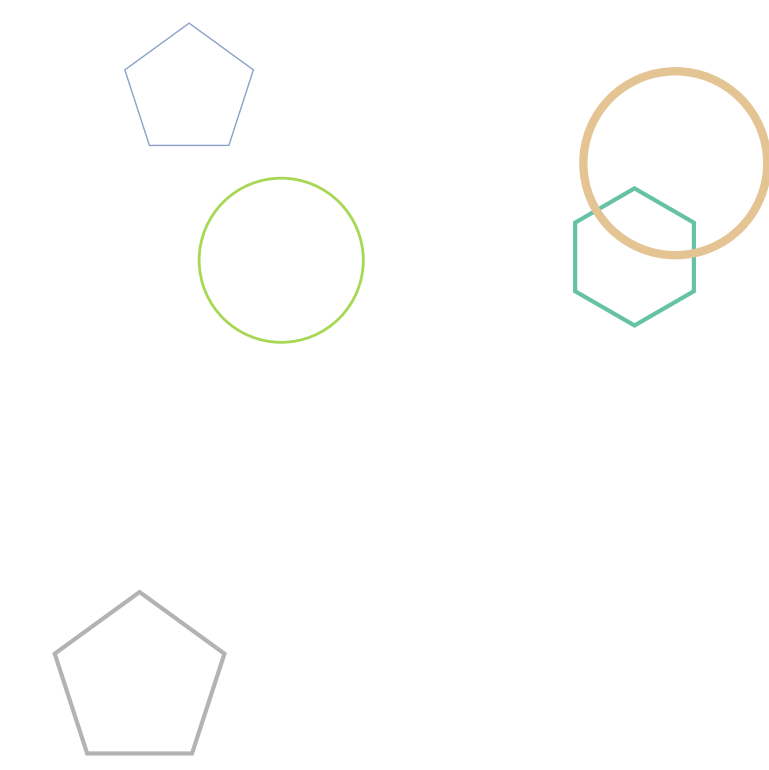[{"shape": "hexagon", "thickness": 1.5, "radius": 0.45, "center": [0.824, 0.666]}, {"shape": "pentagon", "thickness": 0.5, "radius": 0.44, "center": [0.246, 0.882]}, {"shape": "circle", "thickness": 1, "radius": 0.53, "center": [0.365, 0.662]}, {"shape": "circle", "thickness": 3, "radius": 0.6, "center": [0.877, 0.788]}, {"shape": "pentagon", "thickness": 1.5, "radius": 0.58, "center": [0.181, 0.115]}]